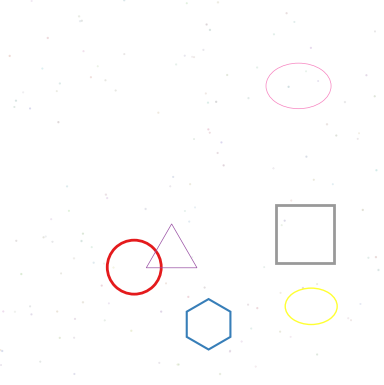[{"shape": "circle", "thickness": 2, "radius": 0.35, "center": [0.349, 0.306]}, {"shape": "hexagon", "thickness": 1.5, "radius": 0.33, "center": [0.542, 0.158]}, {"shape": "triangle", "thickness": 0.5, "radius": 0.38, "center": [0.446, 0.342]}, {"shape": "oval", "thickness": 1, "radius": 0.34, "center": [0.808, 0.204]}, {"shape": "oval", "thickness": 0.5, "radius": 0.42, "center": [0.775, 0.777]}, {"shape": "square", "thickness": 2, "radius": 0.38, "center": [0.791, 0.393]}]